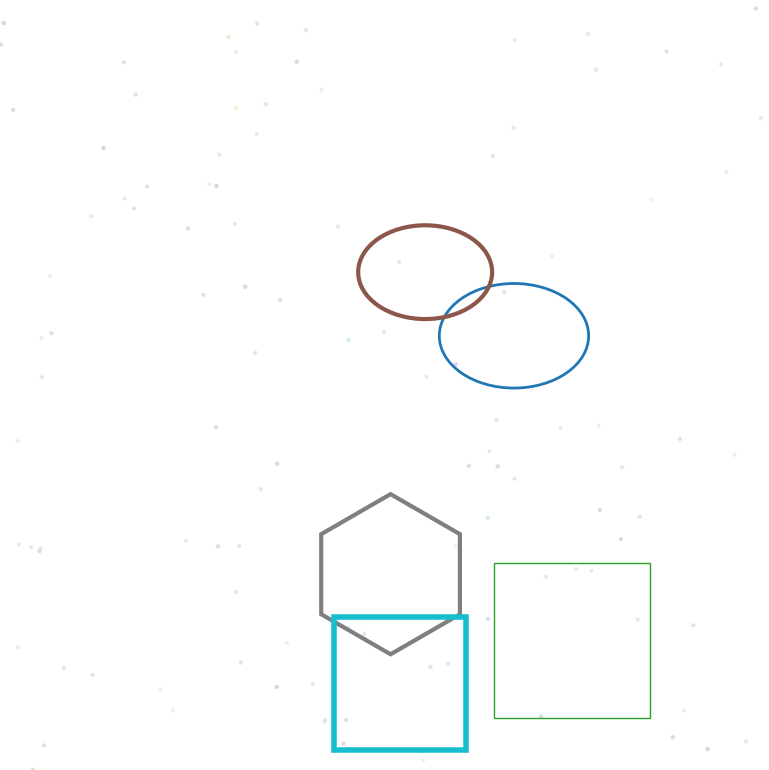[{"shape": "oval", "thickness": 1, "radius": 0.49, "center": [0.667, 0.564]}, {"shape": "square", "thickness": 0.5, "radius": 0.5, "center": [0.743, 0.169]}, {"shape": "oval", "thickness": 1.5, "radius": 0.43, "center": [0.552, 0.647]}, {"shape": "hexagon", "thickness": 1.5, "radius": 0.52, "center": [0.507, 0.254]}, {"shape": "square", "thickness": 2, "radius": 0.43, "center": [0.52, 0.113]}]